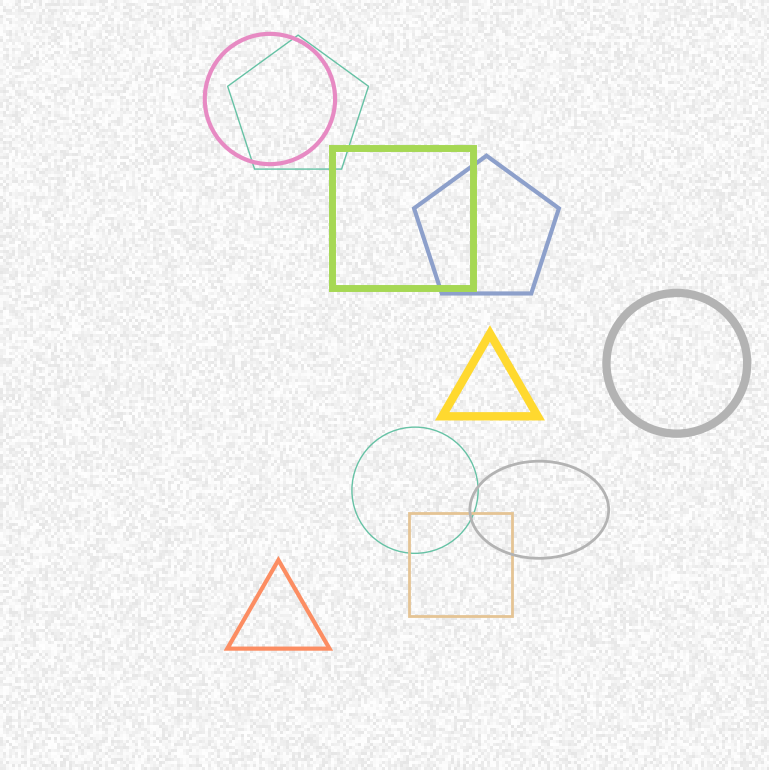[{"shape": "circle", "thickness": 0.5, "radius": 0.41, "center": [0.539, 0.363]}, {"shape": "pentagon", "thickness": 0.5, "radius": 0.48, "center": [0.387, 0.858]}, {"shape": "triangle", "thickness": 1.5, "radius": 0.38, "center": [0.362, 0.196]}, {"shape": "pentagon", "thickness": 1.5, "radius": 0.49, "center": [0.632, 0.699]}, {"shape": "circle", "thickness": 1.5, "radius": 0.42, "center": [0.351, 0.871]}, {"shape": "square", "thickness": 2.5, "radius": 0.46, "center": [0.523, 0.717]}, {"shape": "triangle", "thickness": 3, "radius": 0.36, "center": [0.636, 0.495]}, {"shape": "square", "thickness": 1, "radius": 0.33, "center": [0.598, 0.267]}, {"shape": "oval", "thickness": 1, "radius": 0.45, "center": [0.7, 0.338]}, {"shape": "circle", "thickness": 3, "radius": 0.46, "center": [0.879, 0.528]}]